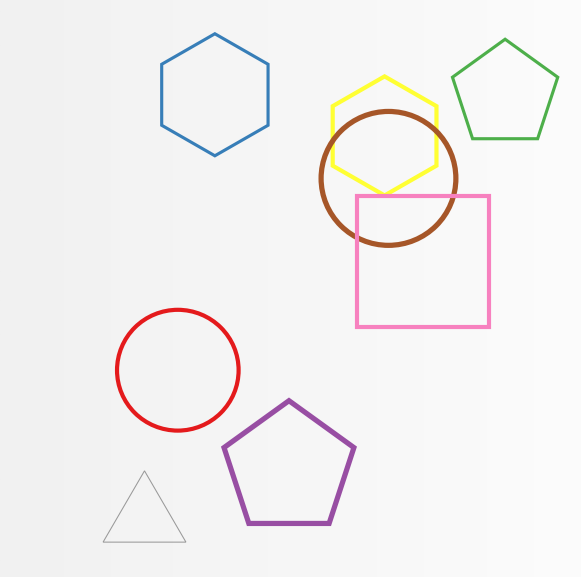[{"shape": "circle", "thickness": 2, "radius": 0.52, "center": [0.306, 0.358]}, {"shape": "hexagon", "thickness": 1.5, "radius": 0.53, "center": [0.37, 0.835]}, {"shape": "pentagon", "thickness": 1.5, "radius": 0.48, "center": [0.869, 0.836]}, {"shape": "pentagon", "thickness": 2.5, "radius": 0.59, "center": [0.497, 0.188]}, {"shape": "hexagon", "thickness": 2, "radius": 0.52, "center": [0.662, 0.764]}, {"shape": "circle", "thickness": 2.5, "radius": 0.58, "center": [0.668, 0.69]}, {"shape": "square", "thickness": 2, "radius": 0.57, "center": [0.728, 0.546]}, {"shape": "triangle", "thickness": 0.5, "radius": 0.41, "center": [0.249, 0.102]}]